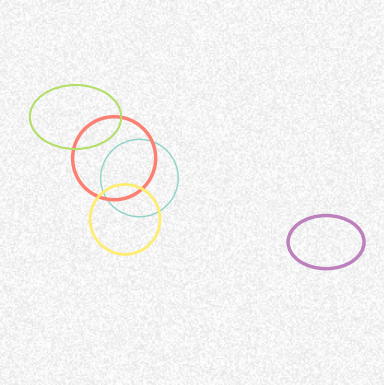[{"shape": "circle", "thickness": 1, "radius": 0.5, "center": [0.362, 0.538]}, {"shape": "circle", "thickness": 2.5, "radius": 0.54, "center": [0.296, 0.589]}, {"shape": "oval", "thickness": 1.5, "radius": 0.59, "center": [0.196, 0.696]}, {"shape": "oval", "thickness": 2.5, "radius": 0.49, "center": [0.847, 0.371]}, {"shape": "circle", "thickness": 2, "radius": 0.45, "center": [0.325, 0.43]}]